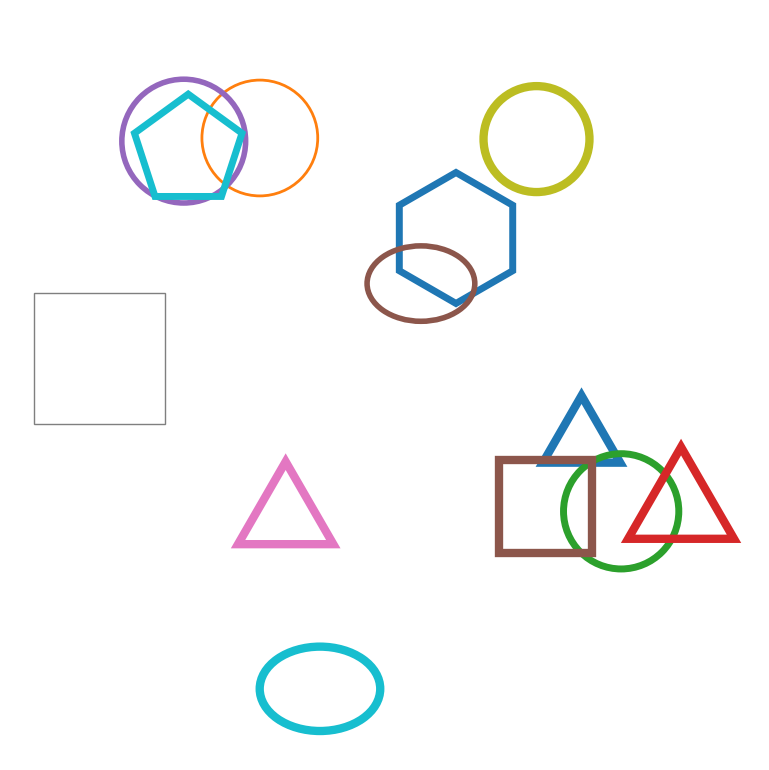[{"shape": "hexagon", "thickness": 2.5, "radius": 0.43, "center": [0.592, 0.691]}, {"shape": "triangle", "thickness": 3, "radius": 0.29, "center": [0.755, 0.428]}, {"shape": "circle", "thickness": 1, "radius": 0.38, "center": [0.337, 0.821]}, {"shape": "circle", "thickness": 2.5, "radius": 0.37, "center": [0.807, 0.336]}, {"shape": "triangle", "thickness": 3, "radius": 0.4, "center": [0.884, 0.34]}, {"shape": "circle", "thickness": 2, "radius": 0.4, "center": [0.239, 0.817]}, {"shape": "square", "thickness": 3, "radius": 0.3, "center": [0.708, 0.342]}, {"shape": "oval", "thickness": 2, "radius": 0.35, "center": [0.547, 0.632]}, {"shape": "triangle", "thickness": 3, "radius": 0.36, "center": [0.371, 0.329]}, {"shape": "square", "thickness": 0.5, "radius": 0.42, "center": [0.129, 0.535]}, {"shape": "circle", "thickness": 3, "radius": 0.34, "center": [0.697, 0.819]}, {"shape": "oval", "thickness": 3, "radius": 0.39, "center": [0.416, 0.105]}, {"shape": "pentagon", "thickness": 2.5, "radius": 0.37, "center": [0.244, 0.804]}]